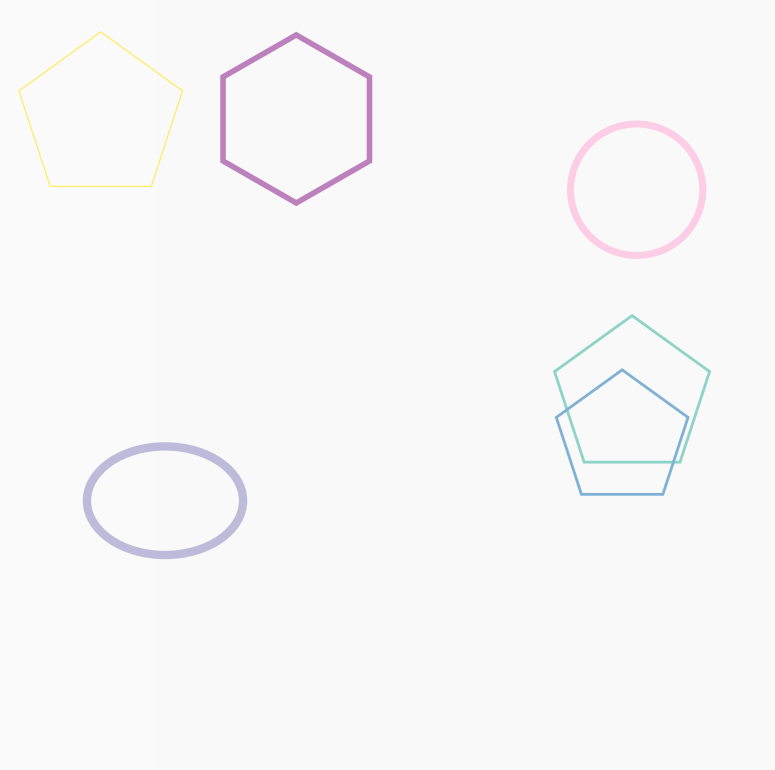[{"shape": "pentagon", "thickness": 1, "radius": 0.53, "center": [0.816, 0.485]}, {"shape": "oval", "thickness": 3, "radius": 0.5, "center": [0.213, 0.35]}, {"shape": "pentagon", "thickness": 1, "radius": 0.45, "center": [0.803, 0.43]}, {"shape": "circle", "thickness": 2.5, "radius": 0.43, "center": [0.822, 0.754]}, {"shape": "hexagon", "thickness": 2, "radius": 0.55, "center": [0.382, 0.846]}, {"shape": "pentagon", "thickness": 0.5, "radius": 0.55, "center": [0.13, 0.848]}]